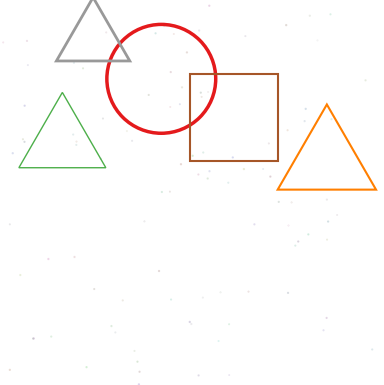[{"shape": "circle", "thickness": 2.5, "radius": 0.71, "center": [0.419, 0.795]}, {"shape": "triangle", "thickness": 1, "radius": 0.65, "center": [0.162, 0.63]}, {"shape": "triangle", "thickness": 1.5, "radius": 0.74, "center": [0.849, 0.581]}, {"shape": "square", "thickness": 1.5, "radius": 0.57, "center": [0.608, 0.694]}, {"shape": "triangle", "thickness": 2, "radius": 0.55, "center": [0.242, 0.897]}]